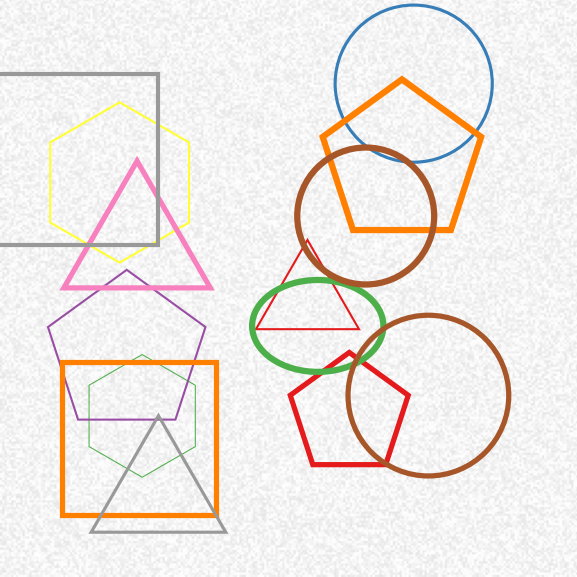[{"shape": "pentagon", "thickness": 2.5, "radius": 0.54, "center": [0.605, 0.281]}, {"shape": "triangle", "thickness": 1, "radius": 0.52, "center": [0.532, 0.481]}, {"shape": "circle", "thickness": 1.5, "radius": 0.68, "center": [0.716, 0.854]}, {"shape": "oval", "thickness": 3, "radius": 0.57, "center": [0.55, 0.435]}, {"shape": "hexagon", "thickness": 0.5, "radius": 0.53, "center": [0.246, 0.279]}, {"shape": "pentagon", "thickness": 1, "radius": 0.72, "center": [0.219, 0.389]}, {"shape": "pentagon", "thickness": 3, "radius": 0.72, "center": [0.696, 0.717]}, {"shape": "square", "thickness": 2.5, "radius": 0.66, "center": [0.241, 0.24]}, {"shape": "hexagon", "thickness": 1, "radius": 0.69, "center": [0.207, 0.683]}, {"shape": "circle", "thickness": 3, "radius": 0.59, "center": [0.633, 0.625]}, {"shape": "circle", "thickness": 2.5, "radius": 0.7, "center": [0.742, 0.314]}, {"shape": "triangle", "thickness": 2.5, "radius": 0.73, "center": [0.237, 0.574]}, {"shape": "square", "thickness": 2, "radius": 0.74, "center": [0.124, 0.723]}, {"shape": "triangle", "thickness": 1.5, "radius": 0.67, "center": [0.274, 0.145]}]